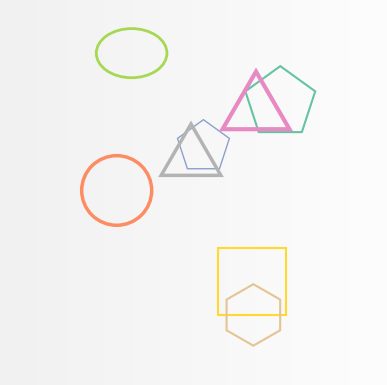[{"shape": "pentagon", "thickness": 1.5, "radius": 0.47, "center": [0.723, 0.734]}, {"shape": "circle", "thickness": 2.5, "radius": 0.45, "center": [0.301, 0.505]}, {"shape": "pentagon", "thickness": 1, "radius": 0.35, "center": [0.525, 0.619]}, {"shape": "triangle", "thickness": 3, "radius": 0.5, "center": [0.661, 0.714]}, {"shape": "oval", "thickness": 2, "radius": 0.46, "center": [0.34, 0.862]}, {"shape": "square", "thickness": 1.5, "radius": 0.44, "center": [0.65, 0.269]}, {"shape": "hexagon", "thickness": 1.5, "radius": 0.4, "center": [0.654, 0.182]}, {"shape": "triangle", "thickness": 2.5, "radius": 0.44, "center": [0.493, 0.589]}]